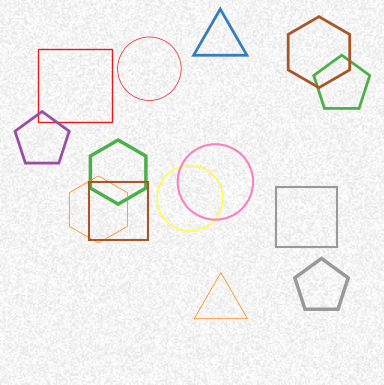[{"shape": "square", "thickness": 1, "radius": 0.48, "center": [0.194, 0.778]}, {"shape": "circle", "thickness": 0.5, "radius": 0.41, "center": [0.388, 0.821]}, {"shape": "triangle", "thickness": 2, "radius": 0.4, "center": [0.572, 0.896]}, {"shape": "hexagon", "thickness": 2.5, "radius": 0.42, "center": [0.307, 0.553]}, {"shape": "pentagon", "thickness": 2, "radius": 0.38, "center": [0.888, 0.78]}, {"shape": "pentagon", "thickness": 2, "radius": 0.37, "center": [0.109, 0.636]}, {"shape": "triangle", "thickness": 0.5, "radius": 0.4, "center": [0.574, 0.212]}, {"shape": "hexagon", "thickness": 0.5, "radius": 0.44, "center": [0.256, 0.456]}, {"shape": "circle", "thickness": 1, "radius": 0.43, "center": [0.494, 0.485]}, {"shape": "square", "thickness": 1.5, "radius": 0.38, "center": [0.308, 0.452]}, {"shape": "hexagon", "thickness": 2, "radius": 0.46, "center": [0.828, 0.865]}, {"shape": "circle", "thickness": 1.5, "radius": 0.49, "center": [0.56, 0.527]}, {"shape": "pentagon", "thickness": 2.5, "radius": 0.36, "center": [0.835, 0.256]}, {"shape": "square", "thickness": 1.5, "radius": 0.4, "center": [0.796, 0.436]}]